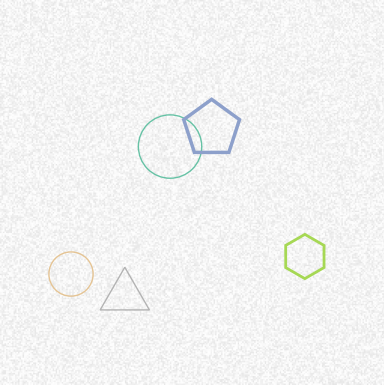[{"shape": "circle", "thickness": 1, "radius": 0.41, "center": [0.442, 0.619]}, {"shape": "pentagon", "thickness": 2.5, "radius": 0.38, "center": [0.55, 0.666]}, {"shape": "hexagon", "thickness": 2, "radius": 0.29, "center": [0.792, 0.334]}, {"shape": "circle", "thickness": 1, "radius": 0.29, "center": [0.184, 0.288]}, {"shape": "triangle", "thickness": 1, "radius": 0.37, "center": [0.324, 0.232]}]